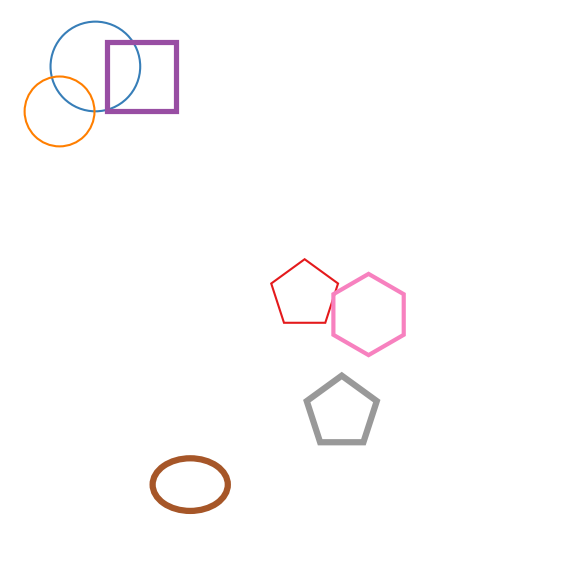[{"shape": "pentagon", "thickness": 1, "radius": 0.3, "center": [0.528, 0.489]}, {"shape": "circle", "thickness": 1, "radius": 0.39, "center": [0.165, 0.884]}, {"shape": "square", "thickness": 2.5, "radius": 0.3, "center": [0.245, 0.867]}, {"shape": "circle", "thickness": 1, "radius": 0.3, "center": [0.103, 0.806]}, {"shape": "oval", "thickness": 3, "radius": 0.33, "center": [0.329, 0.16]}, {"shape": "hexagon", "thickness": 2, "radius": 0.35, "center": [0.638, 0.455]}, {"shape": "pentagon", "thickness": 3, "radius": 0.32, "center": [0.592, 0.285]}]